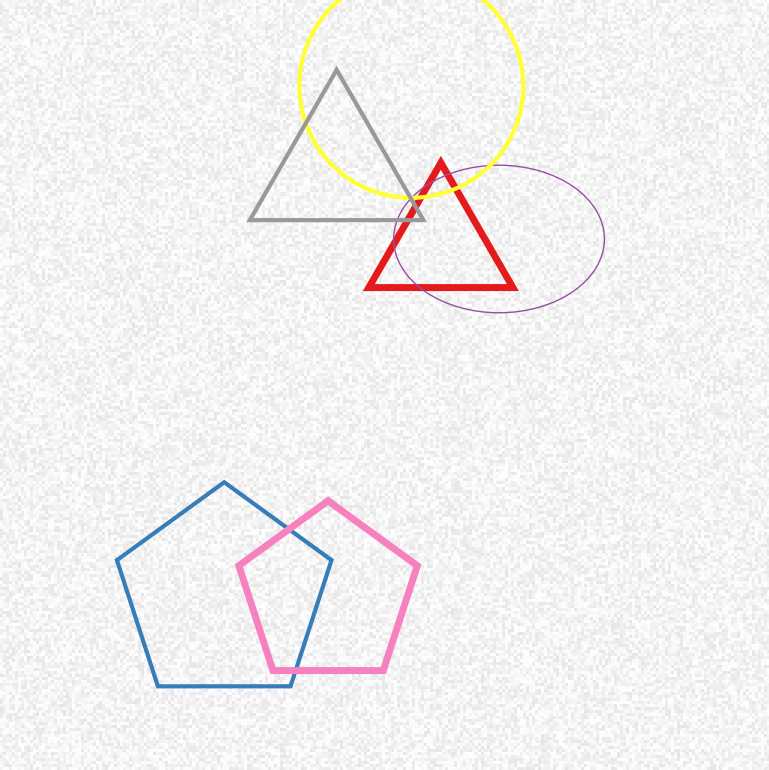[{"shape": "triangle", "thickness": 2.5, "radius": 0.54, "center": [0.573, 0.681]}, {"shape": "pentagon", "thickness": 1.5, "radius": 0.73, "center": [0.291, 0.227]}, {"shape": "oval", "thickness": 0.5, "radius": 0.68, "center": [0.648, 0.69]}, {"shape": "circle", "thickness": 1.5, "radius": 0.73, "center": [0.534, 0.889]}, {"shape": "pentagon", "thickness": 2.5, "radius": 0.61, "center": [0.426, 0.228]}, {"shape": "triangle", "thickness": 1.5, "radius": 0.65, "center": [0.437, 0.779]}]